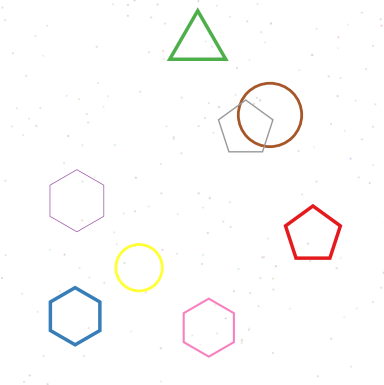[{"shape": "pentagon", "thickness": 2.5, "radius": 0.37, "center": [0.813, 0.39]}, {"shape": "hexagon", "thickness": 2.5, "radius": 0.37, "center": [0.195, 0.179]}, {"shape": "triangle", "thickness": 2.5, "radius": 0.42, "center": [0.514, 0.888]}, {"shape": "hexagon", "thickness": 0.5, "radius": 0.4, "center": [0.2, 0.479]}, {"shape": "circle", "thickness": 2, "radius": 0.3, "center": [0.361, 0.305]}, {"shape": "circle", "thickness": 2, "radius": 0.41, "center": [0.701, 0.701]}, {"shape": "hexagon", "thickness": 1.5, "radius": 0.38, "center": [0.542, 0.149]}, {"shape": "pentagon", "thickness": 1, "radius": 0.37, "center": [0.638, 0.666]}]